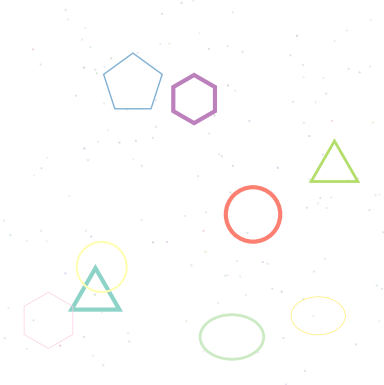[{"shape": "triangle", "thickness": 3, "radius": 0.36, "center": [0.248, 0.232]}, {"shape": "circle", "thickness": 1.5, "radius": 0.32, "center": [0.264, 0.307]}, {"shape": "circle", "thickness": 3, "radius": 0.35, "center": [0.657, 0.443]}, {"shape": "pentagon", "thickness": 1, "radius": 0.4, "center": [0.345, 0.782]}, {"shape": "triangle", "thickness": 2, "radius": 0.35, "center": [0.869, 0.564]}, {"shape": "hexagon", "thickness": 0.5, "radius": 0.37, "center": [0.126, 0.168]}, {"shape": "hexagon", "thickness": 3, "radius": 0.31, "center": [0.504, 0.743]}, {"shape": "oval", "thickness": 2, "radius": 0.41, "center": [0.602, 0.125]}, {"shape": "oval", "thickness": 0.5, "radius": 0.35, "center": [0.826, 0.18]}]